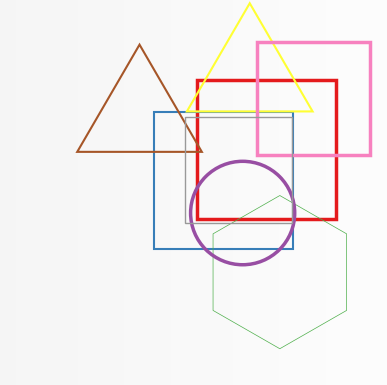[{"shape": "square", "thickness": 2.5, "radius": 0.9, "center": [0.688, 0.612]}, {"shape": "square", "thickness": 1.5, "radius": 0.89, "center": [0.577, 0.532]}, {"shape": "hexagon", "thickness": 0.5, "radius": 0.99, "center": [0.722, 0.293]}, {"shape": "circle", "thickness": 2.5, "radius": 0.67, "center": [0.626, 0.447]}, {"shape": "triangle", "thickness": 1.5, "radius": 0.94, "center": [0.644, 0.804]}, {"shape": "triangle", "thickness": 1.5, "radius": 0.93, "center": [0.36, 0.698]}, {"shape": "square", "thickness": 2.5, "radius": 0.73, "center": [0.809, 0.744]}, {"shape": "square", "thickness": 1, "radius": 0.69, "center": [0.615, 0.559]}]